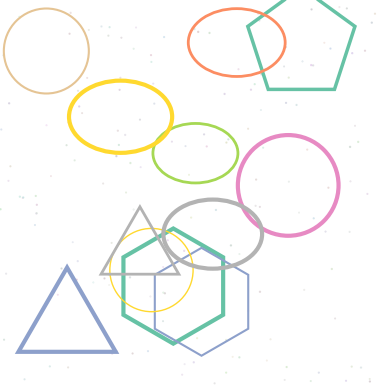[{"shape": "pentagon", "thickness": 2.5, "radius": 0.73, "center": [0.783, 0.886]}, {"shape": "hexagon", "thickness": 3, "radius": 0.75, "center": [0.45, 0.257]}, {"shape": "oval", "thickness": 2, "radius": 0.63, "center": [0.615, 0.889]}, {"shape": "triangle", "thickness": 3, "radius": 0.73, "center": [0.174, 0.159]}, {"shape": "hexagon", "thickness": 1.5, "radius": 0.7, "center": [0.523, 0.216]}, {"shape": "circle", "thickness": 3, "radius": 0.65, "center": [0.749, 0.518]}, {"shape": "oval", "thickness": 2, "radius": 0.55, "center": [0.508, 0.602]}, {"shape": "oval", "thickness": 3, "radius": 0.67, "center": [0.313, 0.697]}, {"shape": "circle", "thickness": 1, "radius": 0.54, "center": [0.393, 0.299]}, {"shape": "circle", "thickness": 1.5, "radius": 0.55, "center": [0.12, 0.868]}, {"shape": "oval", "thickness": 3, "radius": 0.64, "center": [0.553, 0.392]}, {"shape": "triangle", "thickness": 2, "radius": 0.58, "center": [0.363, 0.346]}]